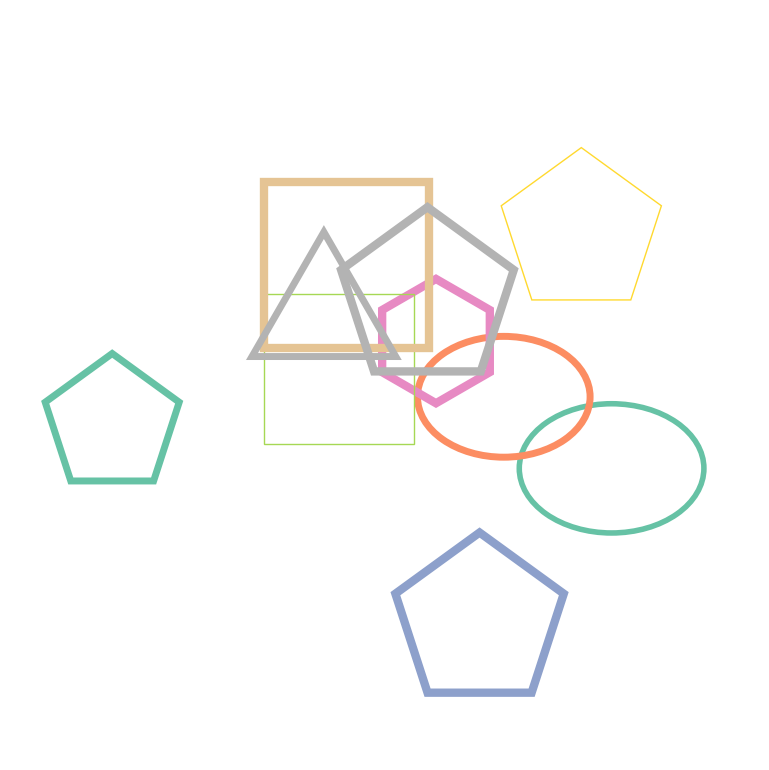[{"shape": "oval", "thickness": 2, "radius": 0.6, "center": [0.794, 0.392]}, {"shape": "pentagon", "thickness": 2.5, "radius": 0.46, "center": [0.146, 0.449]}, {"shape": "oval", "thickness": 2.5, "radius": 0.56, "center": [0.654, 0.485]}, {"shape": "pentagon", "thickness": 3, "radius": 0.57, "center": [0.623, 0.193]}, {"shape": "hexagon", "thickness": 3, "radius": 0.4, "center": [0.566, 0.557]}, {"shape": "square", "thickness": 0.5, "radius": 0.49, "center": [0.44, 0.521]}, {"shape": "pentagon", "thickness": 0.5, "radius": 0.55, "center": [0.755, 0.699]}, {"shape": "square", "thickness": 3, "radius": 0.54, "center": [0.45, 0.656]}, {"shape": "triangle", "thickness": 2.5, "radius": 0.54, "center": [0.421, 0.591]}, {"shape": "pentagon", "thickness": 3, "radius": 0.59, "center": [0.555, 0.613]}]